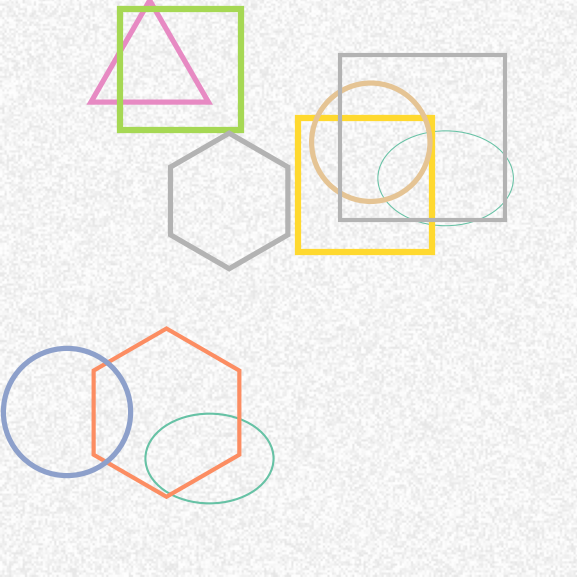[{"shape": "oval", "thickness": 0.5, "radius": 0.59, "center": [0.772, 0.69]}, {"shape": "oval", "thickness": 1, "radius": 0.55, "center": [0.363, 0.205]}, {"shape": "hexagon", "thickness": 2, "radius": 0.73, "center": [0.288, 0.285]}, {"shape": "circle", "thickness": 2.5, "radius": 0.55, "center": [0.116, 0.286]}, {"shape": "triangle", "thickness": 2.5, "radius": 0.59, "center": [0.259, 0.881]}, {"shape": "square", "thickness": 3, "radius": 0.52, "center": [0.312, 0.878]}, {"shape": "square", "thickness": 3, "radius": 0.58, "center": [0.632, 0.679]}, {"shape": "circle", "thickness": 2.5, "radius": 0.51, "center": [0.642, 0.753]}, {"shape": "hexagon", "thickness": 2.5, "radius": 0.59, "center": [0.397, 0.651]}, {"shape": "square", "thickness": 2, "radius": 0.71, "center": [0.731, 0.761]}]